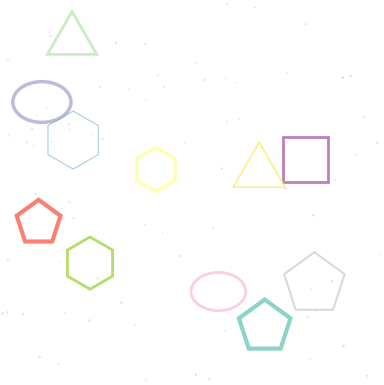[{"shape": "pentagon", "thickness": 3, "radius": 0.35, "center": [0.688, 0.152]}, {"shape": "hexagon", "thickness": 2.5, "radius": 0.29, "center": [0.405, 0.56]}, {"shape": "oval", "thickness": 2.5, "radius": 0.38, "center": [0.109, 0.735]}, {"shape": "pentagon", "thickness": 3, "radius": 0.3, "center": [0.1, 0.421]}, {"shape": "hexagon", "thickness": 0.5, "radius": 0.38, "center": [0.19, 0.636]}, {"shape": "hexagon", "thickness": 2, "radius": 0.34, "center": [0.234, 0.317]}, {"shape": "oval", "thickness": 2, "radius": 0.35, "center": [0.567, 0.243]}, {"shape": "pentagon", "thickness": 1.5, "radius": 0.41, "center": [0.817, 0.262]}, {"shape": "square", "thickness": 2, "radius": 0.29, "center": [0.793, 0.586]}, {"shape": "triangle", "thickness": 2, "radius": 0.37, "center": [0.187, 0.896]}, {"shape": "triangle", "thickness": 1, "radius": 0.39, "center": [0.673, 0.553]}]